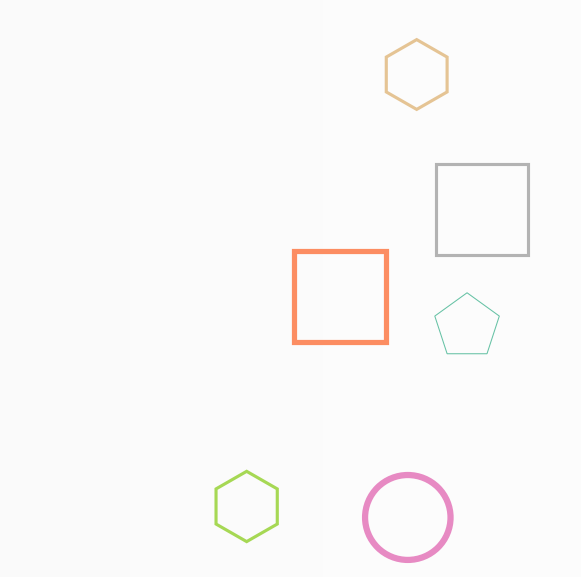[{"shape": "pentagon", "thickness": 0.5, "radius": 0.29, "center": [0.804, 0.434]}, {"shape": "square", "thickness": 2.5, "radius": 0.39, "center": [0.585, 0.486]}, {"shape": "circle", "thickness": 3, "radius": 0.37, "center": [0.702, 0.103]}, {"shape": "hexagon", "thickness": 1.5, "radius": 0.3, "center": [0.424, 0.122]}, {"shape": "hexagon", "thickness": 1.5, "radius": 0.3, "center": [0.717, 0.87]}, {"shape": "square", "thickness": 1.5, "radius": 0.39, "center": [0.829, 0.636]}]